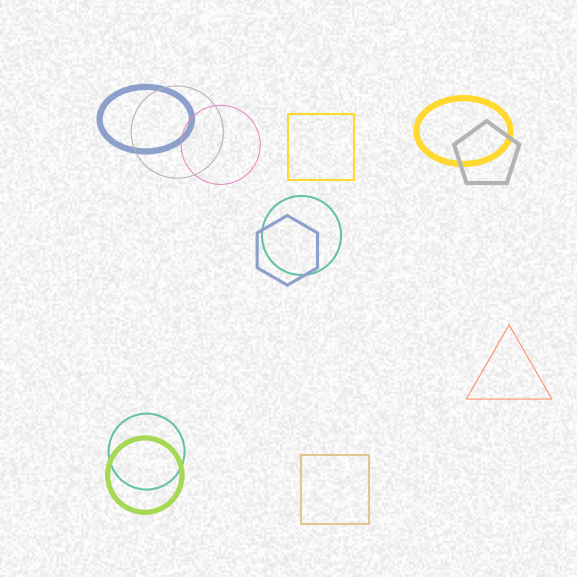[{"shape": "circle", "thickness": 1, "radius": 0.34, "center": [0.522, 0.591]}, {"shape": "circle", "thickness": 1, "radius": 0.33, "center": [0.254, 0.217]}, {"shape": "triangle", "thickness": 0.5, "radius": 0.43, "center": [0.882, 0.351]}, {"shape": "hexagon", "thickness": 1.5, "radius": 0.3, "center": [0.498, 0.566]}, {"shape": "oval", "thickness": 3, "radius": 0.4, "center": [0.252, 0.793]}, {"shape": "circle", "thickness": 0.5, "radius": 0.34, "center": [0.382, 0.748]}, {"shape": "circle", "thickness": 2.5, "radius": 0.32, "center": [0.251, 0.176]}, {"shape": "square", "thickness": 1, "radius": 0.29, "center": [0.556, 0.745]}, {"shape": "oval", "thickness": 3, "radius": 0.41, "center": [0.803, 0.772]}, {"shape": "square", "thickness": 1, "radius": 0.3, "center": [0.58, 0.152]}, {"shape": "pentagon", "thickness": 2, "radius": 0.3, "center": [0.843, 0.73]}, {"shape": "circle", "thickness": 0.5, "radius": 0.4, "center": [0.307, 0.77]}]